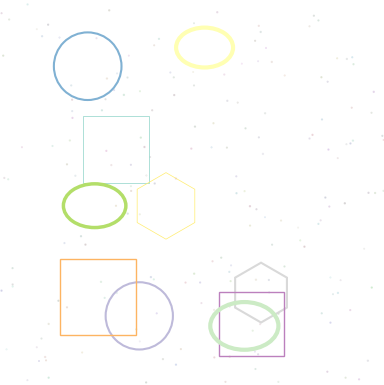[{"shape": "square", "thickness": 0.5, "radius": 0.43, "center": [0.301, 0.611]}, {"shape": "oval", "thickness": 3, "radius": 0.37, "center": [0.531, 0.877]}, {"shape": "circle", "thickness": 1.5, "radius": 0.44, "center": [0.362, 0.18]}, {"shape": "circle", "thickness": 1.5, "radius": 0.44, "center": [0.228, 0.828]}, {"shape": "square", "thickness": 1, "radius": 0.49, "center": [0.255, 0.229]}, {"shape": "oval", "thickness": 2.5, "radius": 0.41, "center": [0.246, 0.466]}, {"shape": "hexagon", "thickness": 1.5, "radius": 0.39, "center": [0.678, 0.24]}, {"shape": "square", "thickness": 1, "radius": 0.42, "center": [0.654, 0.158]}, {"shape": "oval", "thickness": 3, "radius": 0.44, "center": [0.635, 0.153]}, {"shape": "hexagon", "thickness": 0.5, "radius": 0.43, "center": [0.431, 0.465]}]